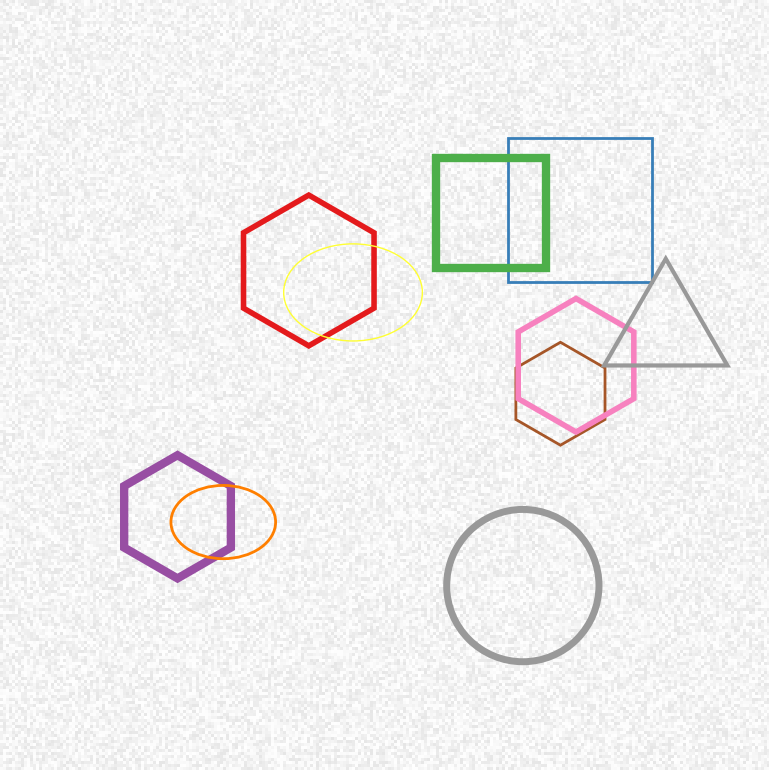[{"shape": "hexagon", "thickness": 2, "radius": 0.49, "center": [0.401, 0.649]}, {"shape": "square", "thickness": 1, "radius": 0.47, "center": [0.754, 0.727]}, {"shape": "square", "thickness": 3, "radius": 0.36, "center": [0.638, 0.723]}, {"shape": "hexagon", "thickness": 3, "radius": 0.4, "center": [0.231, 0.329]}, {"shape": "oval", "thickness": 1, "radius": 0.34, "center": [0.29, 0.322]}, {"shape": "oval", "thickness": 0.5, "radius": 0.45, "center": [0.458, 0.62]}, {"shape": "hexagon", "thickness": 1, "radius": 0.33, "center": [0.728, 0.489]}, {"shape": "hexagon", "thickness": 2, "radius": 0.43, "center": [0.748, 0.526]}, {"shape": "circle", "thickness": 2.5, "radius": 0.49, "center": [0.679, 0.24]}, {"shape": "triangle", "thickness": 1.5, "radius": 0.46, "center": [0.865, 0.572]}]